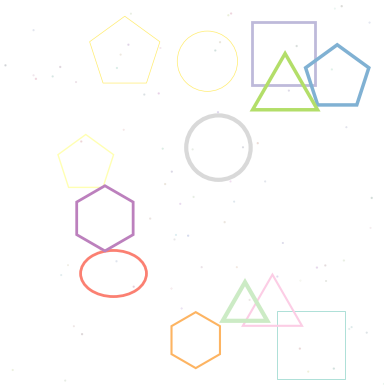[{"shape": "square", "thickness": 0.5, "radius": 0.44, "center": [0.808, 0.103]}, {"shape": "pentagon", "thickness": 1, "radius": 0.38, "center": [0.223, 0.575]}, {"shape": "square", "thickness": 2, "radius": 0.41, "center": [0.736, 0.861]}, {"shape": "oval", "thickness": 2, "radius": 0.43, "center": [0.295, 0.29]}, {"shape": "pentagon", "thickness": 2.5, "radius": 0.43, "center": [0.876, 0.797]}, {"shape": "hexagon", "thickness": 1.5, "radius": 0.36, "center": [0.508, 0.117]}, {"shape": "triangle", "thickness": 2.5, "radius": 0.49, "center": [0.74, 0.764]}, {"shape": "triangle", "thickness": 1.5, "radius": 0.44, "center": [0.708, 0.198]}, {"shape": "circle", "thickness": 3, "radius": 0.42, "center": [0.567, 0.617]}, {"shape": "hexagon", "thickness": 2, "radius": 0.42, "center": [0.273, 0.433]}, {"shape": "triangle", "thickness": 3, "radius": 0.33, "center": [0.636, 0.2]}, {"shape": "pentagon", "thickness": 0.5, "radius": 0.48, "center": [0.324, 0.862]}, {"shape": "circle", "thickness": 0.5, "radius": 0.39, "center": [0.539, 0.841]}]